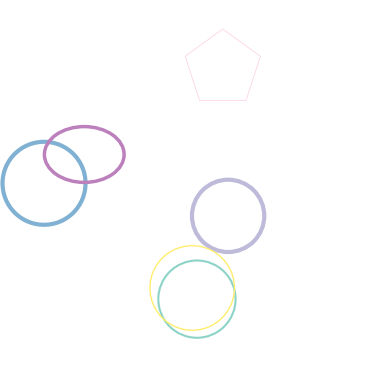[{"shape": "circle", "thickness": 1.5, "radius": 0.5, "center": [0.512, 0.223]}, {"shape": "circle", "thickness": 3, "radius": 0.47, "center": [0.593, 0.439]}, {"shape": "circle", "thickness": 3, "radius": 0.54, "center": [0.114, 0.524]}, {"shape": "pentagon", "thickness": 0.5, "radius": 0.51, "center": [0.579, 0.822]}, {"shape": "oval", "thickness": 2.5, "radius": 0.52, "center": [0.219, 0.599]}, {"shape": "circle", "thickness": 1, "radius": 0.55, "center": [0.499, 0.252]}]